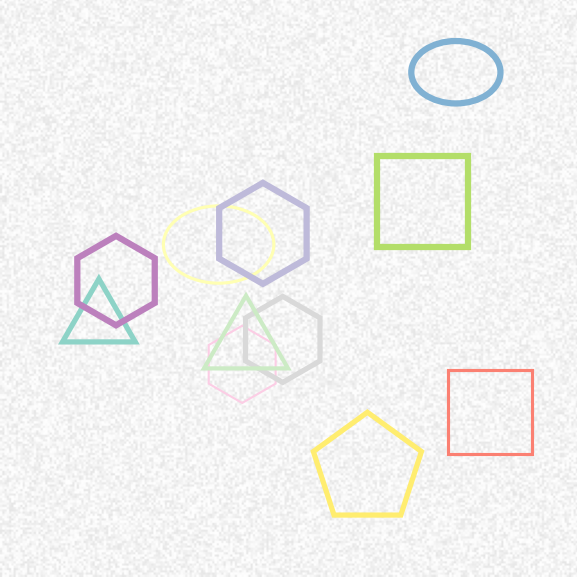[{"shape": "triangle", "thickness": 2.5, "radius": 0.36, "center": [0.171, 0.443]}, {"shape": "oval", "thickness": 1.5, "radius": 0.48, "center": [0.379, 0.576]}, {"shape": "hexagon", "thickness": 3, "radius": 0.44, "center": [0.455, 0.595]}, {"shape": "square", "thickness": 1.5, "radius": 0.36, "center": [0.849, 0.286]}, {"shape": "oval", "thickness": 3, "radius": 0.39, "center": [0.789, 0.874]}, {"shape": "square", "thickness": 3, "radius": 0.4, "center": [0.732, 0.65]}, {"shape": "hexagon", "thickness": 1, "radius": 0.33, "center": [0.419, 0.368]}, {"shape": "hexagon", "thickness": 2.5, "radius": 0.37, "center": [0.49, 0.411]}, {"shape": "hexagon", "thickness": 3, "radius": 0.39, "center": [0.201, 0.513]}, {"shape": "triangle", "thickness": 2, "radius": 0.42, "center": [0.426, 0.403]}, {"shape": "pentagon", "thickness": 2.5, "radius": 0.49, "center": [0.636, 0.187]}]